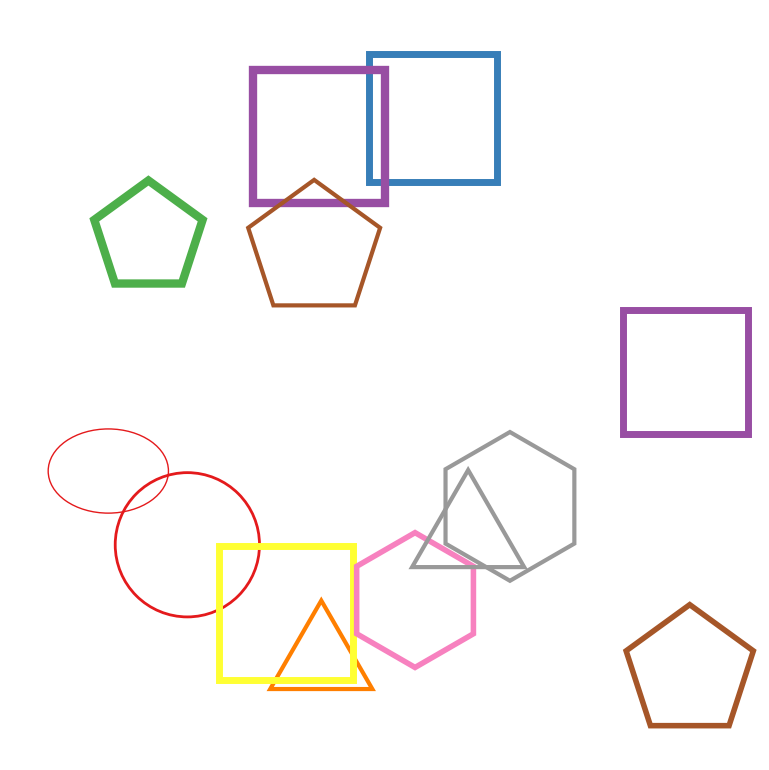[{"shape": "circle", "thickness": 1, "radius": 0.47, "center": [0.243, 0.293]}, {"shape": "oval", "thickness": 0.5, "radius": 0.39, "center": [0.141, 0.388]}, {"shape": "square", "thickness": 2.5, "radius": 0.42, "center": [0.562, 0.846]}, {"shape": "pentagon", "thickness": 3, "radius": 0.37, "center": [0.193, 0.692]}, {"shape": "square", "thickness": 2.5, "radius": 0.4, "center": [0.89, 0.517]}, {"shape": "square", "thickness": 3, "radius": 0.43, "center": [0.414, 0.822]}, {"shape": "triangle", "thickness": 1.5, "radius": 0.38, "center": [0.417, 0.143]}, {"shape": "square", "thickness": 2.5, "radius": 0.44, "center": [0.371, 0.204]}, {"shape": "pentagon", "thickness": 1.5, "radius": 0.45, "center": [0.408, 0.676]}, {"shape": "pentagon", "thickness": 2, "radius": 0.43, "center": [0.896, 0.128]}, {"shape": "hexagon", "thickness": 2, "radius": 0.44, "center": [0.539, 0.221]}, {"shape": "triangle", "thickness": 1.5, "radius": 0.42, "center": [0.608, 0.306]}, {"shape": "hexagon", "thickness": 1.5, "radius": 0.48, "center": [0.662, 0.342]}]